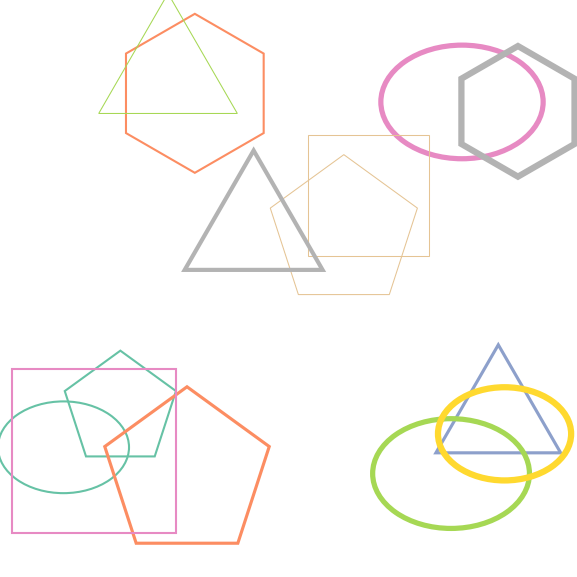[{"shape": "oval", "thickness": 1, "radius": 0.57, "center": [0.11, 0.225]}, {"shape": "pentagon", "thickness": 1, "radius": 0.51, "center": [0.208, 0.291]}, {"shape": "hexagon", "thickness": 1, "radius": 0.69, "center": [0.337, 0.838]}, {"shape": "pentagon", "thickness": 1.5, "radius": 0.75, "center": [0.324, 0.18]}, {"shape": "triangle", "thickness": 1.5, "radius": 0.62, "center": [0.863, 0.277]}, {"shape": "oval", "thickness": 2.5, "radius": 0.7, "center": [0.8, 0.823]}, {"shape": "square", "thickness": 1, "radius": 0.71, "center": [0.162, 0.218]}, {"shape": "triangle", "thickness": 0.5, "radius": 0.69, "center": [0.291, 0.872]}, {"shape": "oval", "thickness": 2.5, "radius": 0.68, "center": [0.781, 0.179]}, {"shape": "oval", "thickness": 3, "radius": 0.58, "center": [0.874, 0.248]}, {"shape": "square", "thickness": 0.5, "radius": 0.52, "center": [0.638, 0.66]}, {"shape": "pentagon", "thickness": 0.5, "radius": 0.67, "center": [0.595, 0.597]}, {"shape": "triangle", "thickness": 2, "radius": 0.69, "center": [0.439, 0.601]}, {"shape": "hexagon", "thickness": 3, "radius": 0.57, "center": [0.897, 0.806]}]